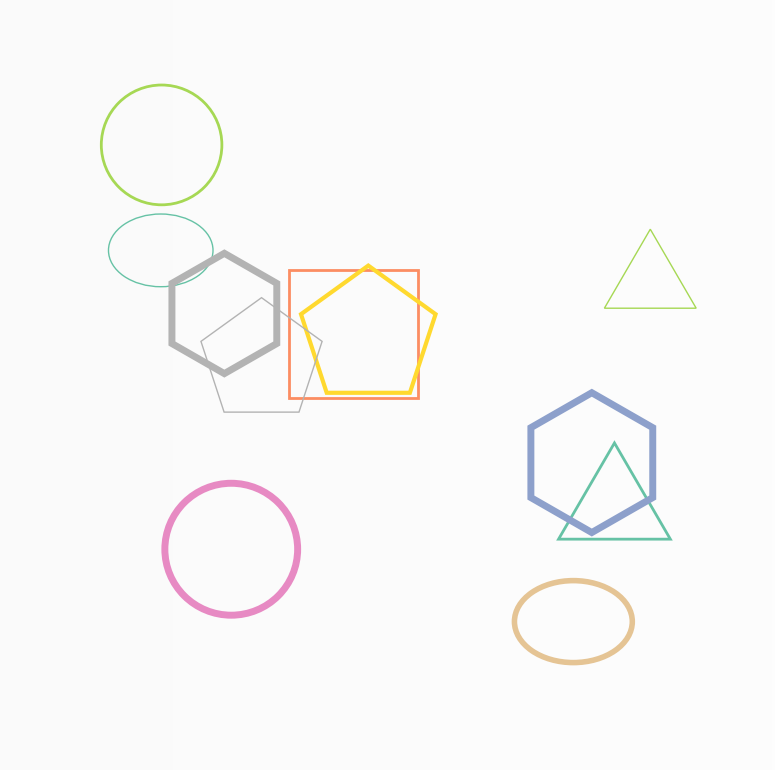[{"shape": "triangle", "thickness": 1, "radius": 0.42, "center": [0.793, 0.341]}, {"shape": "oval", "thickness": 0.5, "radius": 0.34, "center": [0.207, 0.675]}, {"shape": "square", "thickness": 1, "radius": 0.42, "center": [0.457, 0.566]}, {"shape": "hexagon", "thickness": 2.5, "radius": 0.45, "center": [0.764, 0.399]}, {"shape": "circle", "thickness": 2.5, "radius": 0.43, "center": [0.298, 0.287]}, {"shape": "circle", "thickness": 1, "radius": 0.39, "center": [0.209, 0.812]}, {"shape": "triangle", "thickness": 0.5, "radius": 0.34, "center": [0.839, 0.634]}, {"shape": "pentagon", "thickness": 1.5, "radius": 0.46, "center": [0.475, 0.564]}, {"shape": "oval", "thickness": 2, "radius": 0.38, "center": [0.74, 0.193]}, {"shape": "pentagon", "thickness": 0.5, "radius": 0.41, "center": [0.337, 0.531]}, {"shape": "hexagon", "thickness": 2.5, "radius": 0.39, "center": [0.289, 0.593]}]